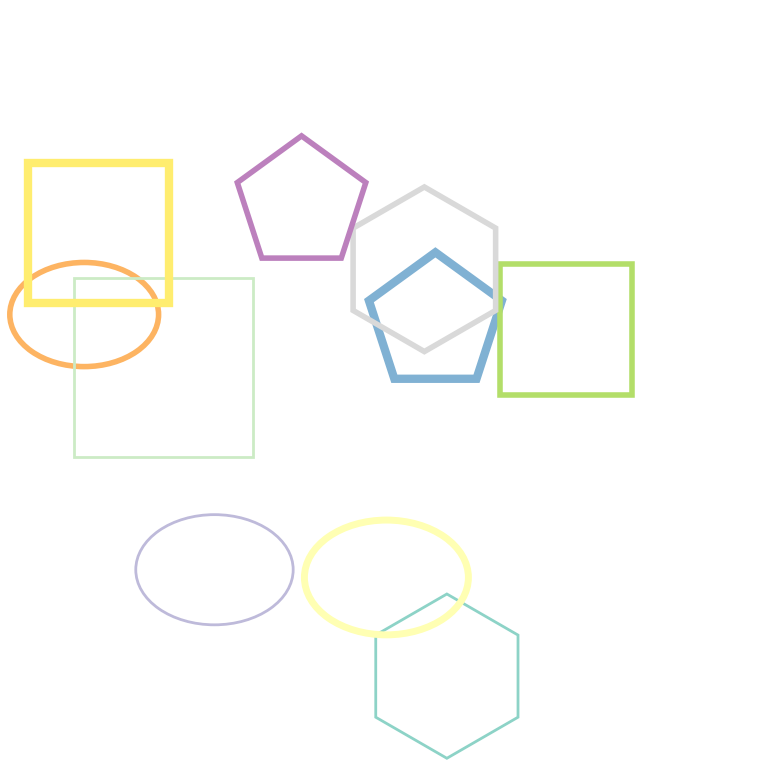[{"shape": "hexagon", "thickness": 1, "radius": 0.53, "center": [0.58, 0.122]}, {"shape": "oval", "thickness": 2.5, "radius": 0.53, "center": [0.502, 0.25]}, {"shape": "oval", "thickness": 1, "radius": 0.51, "center": [0.279, 0.26]}, {"shape": "pentagon", "thickness": 3, "radius": 0.45, "center": [0.565, 0.582]}, {"shape": "oval", "thickness": 2, "radius": 0.48, "center": [0.109, 0.592]}, {"shape": "square", "thickness": 2, "radius": 0.43, "center": [0.735, 0.572]}, {"shape": "hexagon", "thickness": 2, "radius": 0.53, "center": [0.551, 0.65]}, {"shape": "pentagon", "thickness": 2, "radius": 0.44, "center": [0.392, 0.736]}, {"shape": "square", "thickness": 1, "radius": 0.58, "center": [0.213, 0.523]}, {"shape": "square", "thickness": 3, "radius": 0.46, "center": [0.128, 0.697]}]